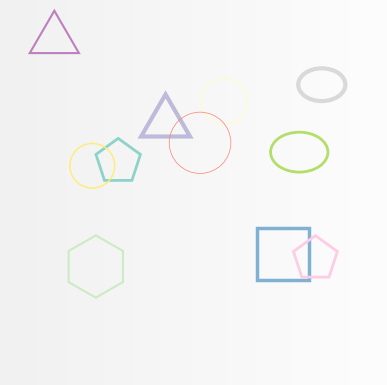[{"shape": "pentagon", "thickness": 2, "radius": 0.3, "center": [0.305, 0.58]}, {"shape": "circle", "thickness": 0.5, "radius": 0.3, "center": [0.578, 0.737]}, {"shape": "triangle", "thickness": 3, "radius": 0.36, "center": [0.427, 0.682]}, {"shape": "circle", "thickness": 0.5, "radius": 0.4, "center": [0.516, 0.629]}, {"shape": "square", "thickness": 2.5, "radius": 0.34, "center": [0.73, 0.34]}, {"shape": "oval", "thickness": 2, "radius": 0.37, "center": [0.772, 0.605]}, {"shape": "pentagon", "thickness": 2, "radius": 0.3, "center": [0.814, 0.328]}, {"shape": "oval", "thickness": 3, "radius": 0.3, "center": [0.83, 0.78]}, {"shape": "triangle", "thickness": 1.5, "radius": 0.37, "center": [0.14, 0.899]}, {"shape": "hexagon", "thickness": 1.5, "radius": 0.4, "center": [0.247, 0.308]}, {"shape": "circle", "thickness": 1, "radius": 0.29, "center": [0.238, 0.569]}]